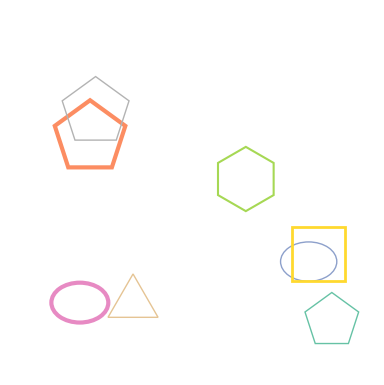[{"shape": "pentagon", "thickness": 1, "radius": 0.37, "center": [0.862, 0.167]}, {"shape": "pentagon", "thickness": 3, "radius": 0.48, "center": [0.234, 0.643]}, {"shape": "oval", "thickness": 1, "radius": 0.37, "center": [0.802, 0.32]}, {"shape": "oval", "thickness": 3, "radius": 0.37, "center": [0.207, 0.214]}, {"shape": "hexagon", "thickness": 1.5, "radius": 0.42, "center": [0.638, 0.535]}, {"shape": "square", "thickness": 2, "radius": 0.35, "center": [0.827, 0.341]}, {"shape": "triangle", "thickness": 1, "radius": 0.38, "center": [0.346, 0.213]}, {"shape": "pentagon", "thickness": 1, "radius": 0.46, "center": [0.248, 0.71]}]